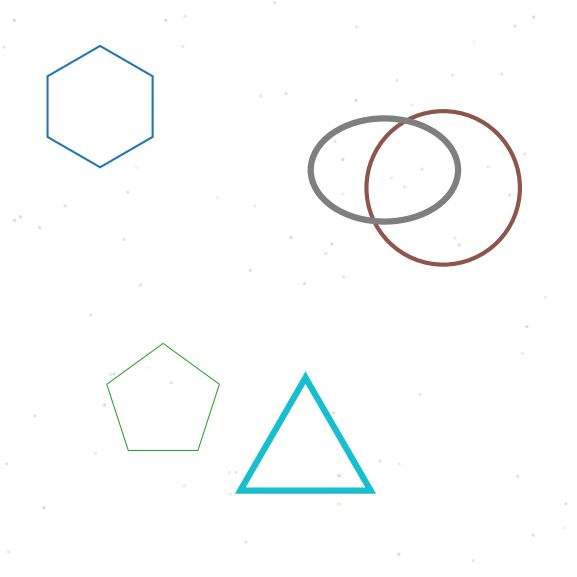[{"shape": "hexagon", "thickness": 1, "radius": 0.53, "center": [0.173, 0.815]}, {"shape": "pentagon", "thickness": 0.5, "radius": 0.51, "center": [0.282, 0.302]}, {"shape": "circle", "thickness": 2, "radius": 0.66, "center": [0.767, 0.674]}, {"shape": "oval", "thickness": 3, "radius": 0.64, "center": [0.666, 0.705]}, {"shape": "triangle", "thickness": 3, "radius": 0.65, "center": [0.529, 0.215]}]